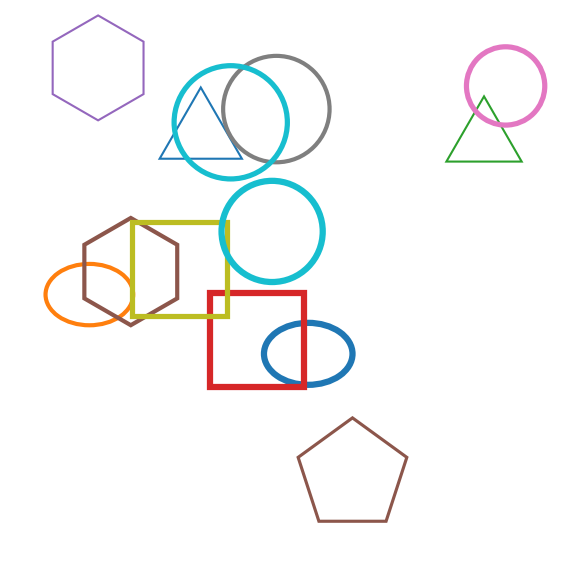[{"shape": "oval", "thickness": 3, "radius": 0.38, "center": [0.534, 0.386]}, {"shape": "triangle", "thickness": 1, "radius": 0.41, "center": [0.348, 0.765]}, {"shape": "oval", "thickness": 2, "radius": 0.38, "center": [0.155, 0.489]}, {"shape": "triangle", "thickness": 1, "radius": 0.38, "center": [0.838, 0.757]}, {"shape": "square", "thickness": 3, "radius": 0.41, "center": [0.445, 0.41]}, {"shape": "hexagon", "thickness": 1, "radius": 0.45, "center": [0.17, 0.882]}, {"shape": "hexagon", "thickness": 2, "radius": 0.46, "center": [0.226, 0.529]}, {"shape": "pentagon", "thickness": 1.5, "radius": 0.49, "center": [0.61, 0.177]}, {"shape": "circle", "thickness": 2.5, "radius": 0.34, "center": [0.876, 0.85]}, {"shape": "circle", "thickness": 2, "radius": 0.46, "center": [0.479, 0.81]}, {"shape": "square", "thickness": 2.5, "radius": 0.41, "center": [0.311, 0.533]}, {"shape": "circle", "thickness": 3, "radius": 0.44, "center": [0.471, 0.598]}, {"shape": "circle", "thickness": 2.5, "radius": 0.49, "center": [0.4, 0.787]}]